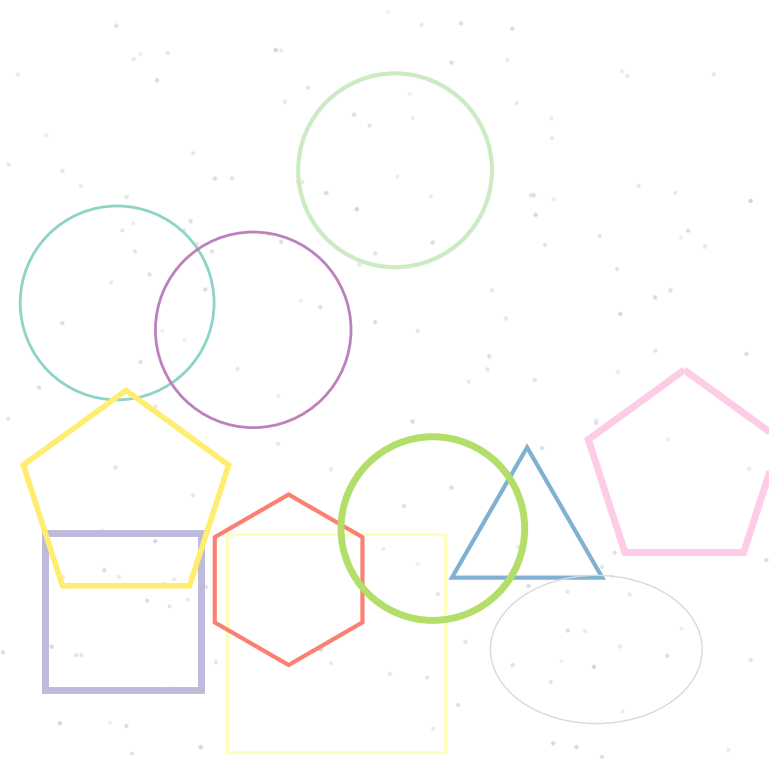[{"shape": "circle", "thickness": 1, "radius": 0.63, "center": [0.152, 0.607]}, {"shape": "square", "thickness": 1, "radius": 0.71, "center": [0.436, 0.165]}, {"shape": "square", "thickness": 2.5, "radius": 0.51, "center": [0.16, 0.206]}, {"shape": "hexagon", "thickness": 1.5, "radius": 0.55, "center": [0.375, 0.247]}, {"shape": "triangle", "thickness": 1.5, "radius": 0.56, "center": [0.685, 0.306]}, {"shape": "circle", "thickness": 2.5, "radius": 0.6, "center": [0.562, 0.314]}, {"shape": "pentagon", "thickness": 2.5, "radius": 0.66, "center": [0.889, 0.389]}, {"shape": "oval", "thickness": 0.5, "radius": 0.69, "center": [0.774, 0.157]}, {"shape": "circle", "thickness": 1, "radius": 0.64, "center": [0.329, 0.572]}, {"shape": "circle", "thickness": 1.5, "radius": 0.63, "center": [0.513, 0.779]}, {"shape": "pentagon", "thickness": 2, "radius": 0.7, "center": [0.164, 0.353]}]